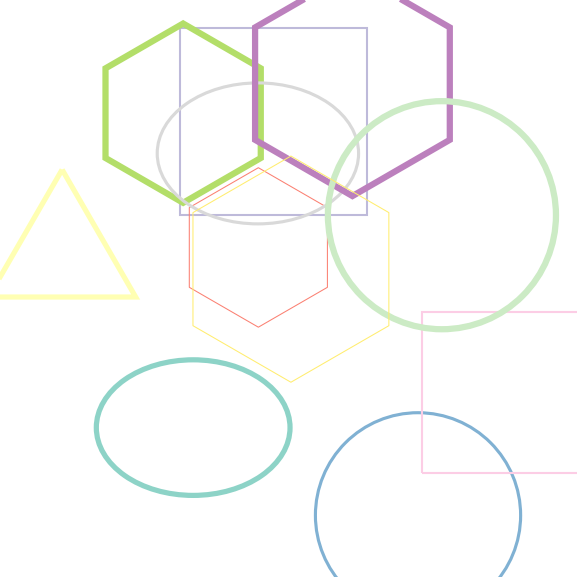[{"shape": "oval", "thickness": 2.5, "radius": 0.84, "center": [0.335, 0.259]}, {"shape": "triangle", "thickness": 2.5, "radius": 0.74, "center": [0.108, 0.558]}, {"shape": "square", "thickness": 1, "radius": 0.81, "center": [0.474, 0.788]}, {"shape": "hexagon", "thickness": 0.5, "radius": 0.69, "center": [0.447, 0.571]}, {"shape": "circle", "thickness": 1.5, "radius": 0.89, "center": [0.724, 0.107]}, {"shape": "hexagon", "thickness": 3, "radius": 0.78, "center": [0.317, 0.803]}, {"shape": "square", "thickness": 1, "radius": 0.7, "center": [0.87, 0.32]}, {"shape": "oval", "thickness": 1.5, "radius": 0.87, "center": [0.447, 0.734]}, {"shape": "hexagon", "thickness": 3, "radius": 0.97, "center": [0.61, 0.854]}, {"shape": "circle", "thickness": 3, "radius": 0.99, "center": [0.765, 0.626]}, {"shape": "hexagon", "thickness": 0.5, "radius": 0.98, "center": [0.504, 0.533]}]